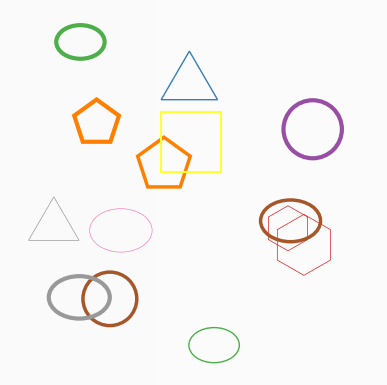[{"shape": "hexagon", "thickness": 0.5, "radius": 0.4, "center": [0.784, 0.364]}, {"shape": "hexagon", "thickness": 0.5, "radius": 0.29, "center": [0.743, 0.407]}, {"shape": "triangle", "thickness": 1, "radius": 0.42, "center": [0.489, 0.783]}, {"shape": "oval", "thickness": 3, "radius": 0.31, "center": [0.208, 0.891]}, {"shape": "oval", "thickness": 1, "radius": 0.33, "center": [0.553, 0.104]}, {"shape": "circle", "thickness": 3, "radius": 0.38, "center": [0.807, 0.664]}, {"shape": "pentagon", "thickness": 2.5, "radius": 0.36, "center": [0.423, 0.572]}, {"shape": "pentagon", "thickness": 3, "radius": 0.3, "center": [0.249, 0.681]}, {"shape": "square", "thickness": 1.5, "radius": 0.39, "center": [0.492, 0.632]}, {"shape": "oval", "thickness": 2.5, "radius": 0.39, "center": [0.75, 0.426]}, {"shape": "circle", "thickness": 2.5, "radius": 0.35, "center": [0.284, 0.224]}, {"shape": "oval", "thickness": 0.5, "radius": 0.4, "center": [0.312, 0.402]}, {"shape": "oval", "thickness": 3, "radius": 0.39, "center": [0.205, 0.228]}, {"shape": "triangle", "thickness": 0.5, "radius": 0.38, "center": [0.139, 0.413]}]